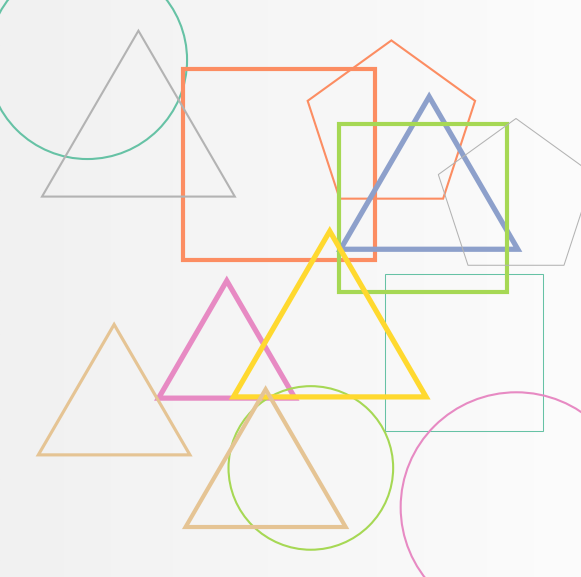[{"shape": "circle", "thickness": 1, "radius": 0.86, "center": [0.15, 0.895]}, {"shape": "square", "thickness": 0.5, "radius": 0.68, "center": [0.798, 0.388]}, {"shape": "square", "thickness": 2, "radius": 0.83, "center": [0.48, 0.715]}, {"shape": "pentagon", "thickness": 1, "radius": 0.76, "center": [0.673, 0.778]}, {"shape": "triangle", "thickness": 2.5, "radius": 0.88, "center": [0.738, 0.656]}, {"shape": "circle", "thickness": 1, "radius": 1.0, "center": [0.888, 0.121]}, {"shape": "triangle", "thickness": 2.5, "radius": 0.68, "center": [0.39, 0.377]}, {"shape": "circle", "thickness": 1, "radius": 0.71, "center": [0.535, 0.189]}, {"shape": "square", "thickness": 2, "radius": 0.72, "center": [0.727, 0.639]}, {"shape": "triangle", "thickness": 2.5, "radius": 0.96, "center": [0.567, 0.408]}, {"shape": "triangle", "thickness": 2, "radius": 0.8, "center": [0.457, 0.166]}, {"shape": "triangle", "thickness": 1.5, "radius": 0.75, "center": [0.196, 0.287]}, {"shape": "pentagon", "thickness": 0.5, "radius": 0.7, "center": [0.888, 0.653]}, {"shape": "triangle", "thickness": 1, "radius": 0.96, "center": [0.238, 0.754]}]